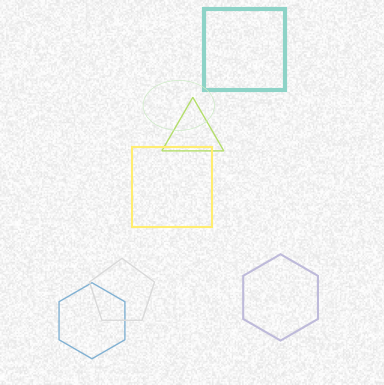[{"shape": "square", "thickness": 3, "radius": 0.53, "center": [0.636, 0.872]}, {"shape": "hexagon", "thickness": 1.5, "radius": 0.56, "center": [0.729, 0.228]}, {"shape": "hexagon", "thickness": 1, "radius": 0.49, "center": [0.239, 0.167]}, {"shape": "triangle", "thickness": 1, "radius": 0.46, "center": [0.501, 0.655]}, {"shape": "pentagon", "thickness": 1, "radius": 0.44, "center": [0.317, 0.24]}, {"shape": "oval", "thickness": 0.5, "radius": 0.46, "center": [0.464, 0.726]}, {"shape": "square", "thickness": 1.5, "radius": 0.52, "center": [0.447, 0.513]}]